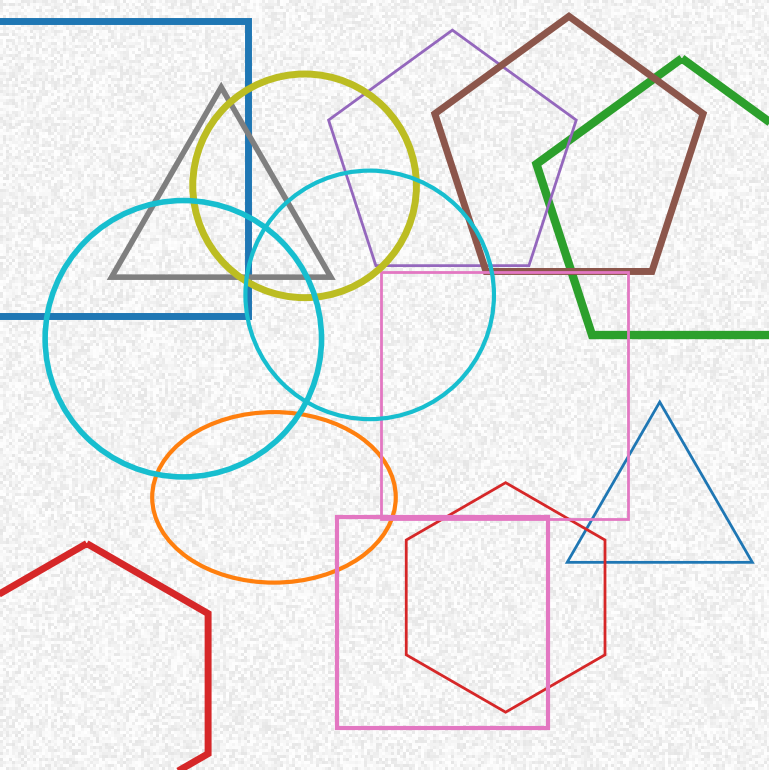[{"shape": "square", "thickness": 2.5, "radius": 0.96, "center": [0.13, 0.781]}, {"shape": "triangle", "thickness": 1, "radius": 0.69, "center": [0.857, 0.339]}, {"shape": "oval", "thickness": 1.5, "radius": 0.79, "center": [0.356, 0.354]}, {"shape": "pentagon", "thickness": 3, "radius": 0.99, "center": [0.886, 0.726]}, {"shape": "hexagon", "thickness": 2.5, "radius": 0.91, "center": [0.113, 0.112]}, {"shape": "hexagon", "thickness": 1, "radius": 0.75, "center": [0.657, 0.224]}, {"shape": "pentagon", "thickness": 1, "radius": 0.85, "center": [0.588, 0.792]}, {"shape": "pentagon", "thickness": 2.5, "radius": 0.92, "center": [0.739, 0.796]}, {"shape": "square", "thickness": 1.5, "radius": 0.68, "center": [0.575, 0.192]}, {"shape": "square", "thickness": 1, "radius": 0.8, "center": [0.656, 0.487]}, {"shape": "triangle", "thickness": 2, "radius": 0.82, "center": [0.287, 0.722]}, {"shape": "circle", "thickness": 2.5, "radius": 0.73, "center": [0.396, 0.759]}, {"shape": "circle", "thickness": 2, "radius": 0.9, "center": [0.238, 0.56]}, {"shape": "circle", "thickness": 1.5, "radius": 0.81, "center": [0.48, 0.617]}]